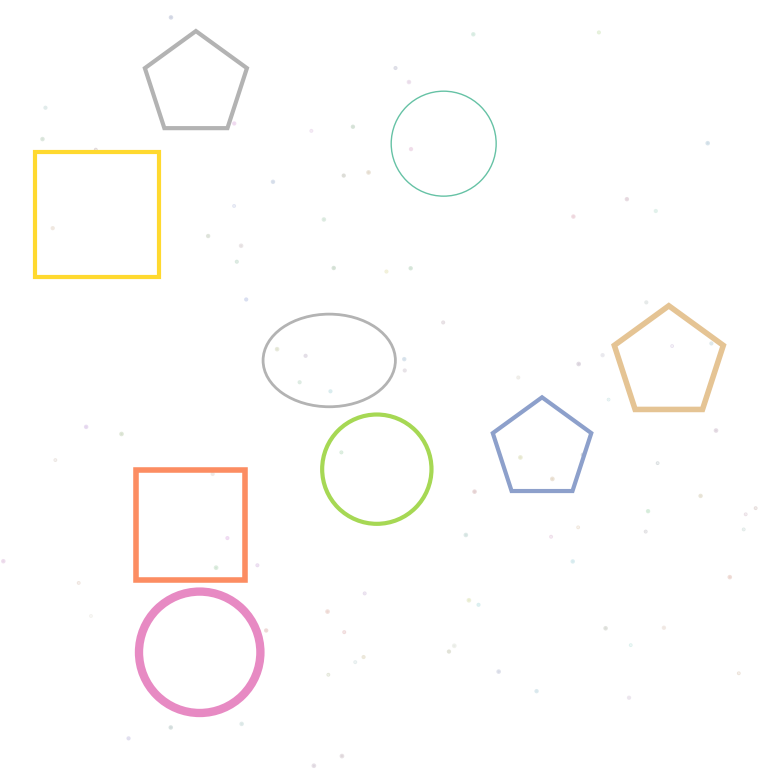[{"shape": "circle", "thickness": 0.5, "radius": 0.34, "center": [0.576, 0.813]}, {"shape": "square", "thickness": 2, "radius": 0.35, "center": [0.247, 0.318]}, {"shape": "pentagon", "thickness": 1.5, "radius": 0.34, "center": [0.704, 0.417]}, {"shape": "circle", "thickness": 3, "radius": 0.39, "center": [0.259, 0.153]}, {"shape": "circle", "thickness": 1.5, "radius": 0.35, "center": [0.489, 0.391]}, {"shape": "square", "thickness": 1.5, "radius": 0.41, "center": [0.126, 0.721]}, {"shape": "pentagon", "thickness": 2, "radius": 0.37, "center": [0.869, 0.528]}, {"shape": "pentagon", "thickness": 1.5, "radius": 0.35, "center": [0.254, 0.89]}, {"shape": "oval", "thickness": 1, "radius": 0.43, "center": [0.428, 0.532]}]